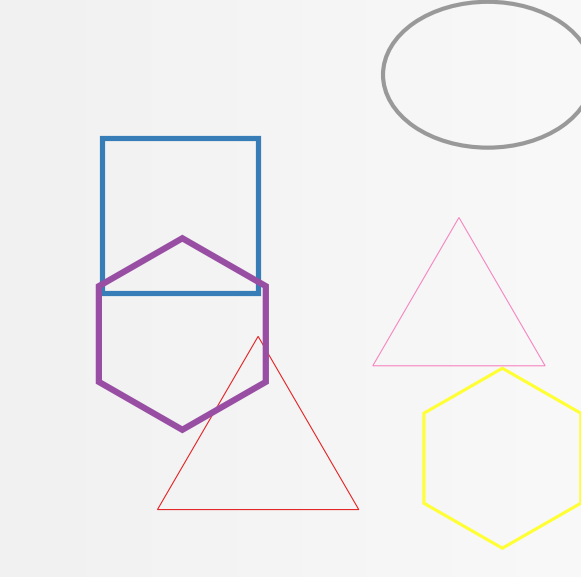[{"shape": "triangle", "thickness": 0.5, "radius": 1.0, "center": [0.444, 0.217]}, {"shape": "square", "thickness": 2.5, "radius": 0.67, "center": [0.309, 0.625]}, {"shape": "hexagon", "thickness": 3, "radius": 0.83, "center": [0.314, 0.421]}, {"shape": "hexagon", "thickness": 1.5, "radius": 0.78, "center": [0.864, 0.206]}, {"shape": "triangle", "thickness": 0.5, "radius": 0.86, "center": [0.79, 0.451]}, {"shape": "oval", "thickness": 2, "radius": 0.9, "center": [0.839, 0.87]}]